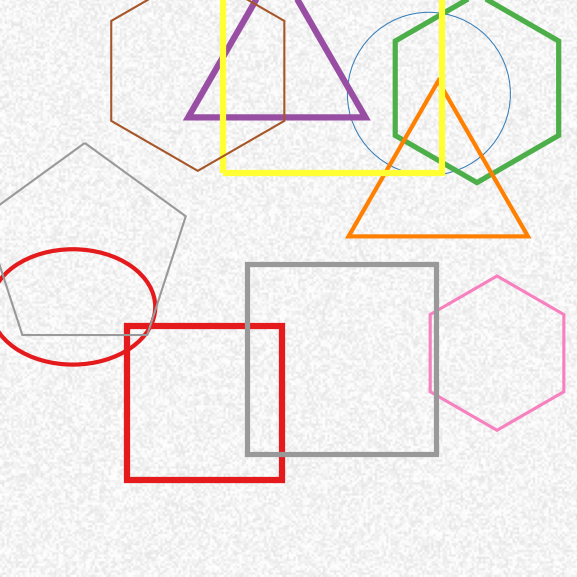[{"shape": "square", "thickness": 3, "radius": 0.67, "center": [0.354, 0.301]}, {"shape": "oval", "thickness": 2, "radius": 0.71, "center": [0.126, 0.468]}, {"shape": "circle", "thickness": 0.5, "radius": 0.71, "center": [0.743, 0.837]}, {"shape": "hexagon", "thickness": 2.5, "radius": 0.82, "center": [0.826, 0.846]}, {"shape": "triangle", "thickness": 3, "radius": 0.89, "center": [0.479, 0.884]}, {"shape": "triangle", "thickness": 2, "radius": 0.9, "center": [0.759, 0.679]}, {"shape": "square", "thickness": 3, "radius": 0.95, "center": [0.575, 0.889]}, {"shape": "hexagon", "thickness": 1, "radius": 0.87, "center": [0.342, 0.876]}, {"shape": "hexagon", "thickness": 1.5, "radius": 0.67, "center": [0.861, 0.388]}, {"shape": "pentagon", "thickness": 1, "radius": 0.92, "center": [0.147, 0.568]}, {"shape": "square", "thickness": 2.5, "radius": 0.82, "center": [0.591, 0.377]}]